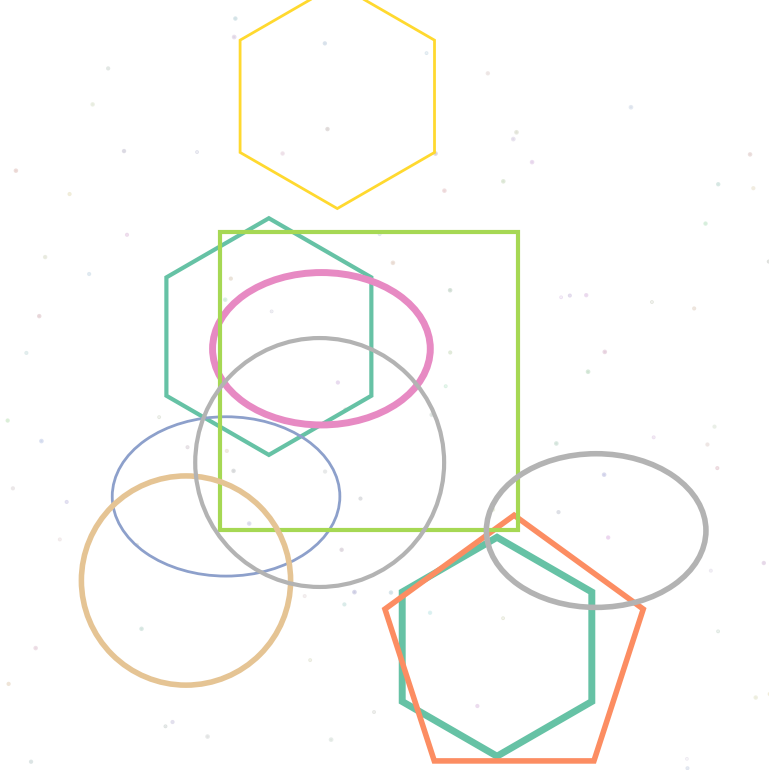[{"shape": "hexagon", "thickness": 2.5, "radius": 0.71, "center": [0.645, 0.16]}, {"shape": "hexagon", "thickness": 1.5, "radius": 0.77, "center": [0.349, 0.563]}, {"shape": "pentagon", "thickness": 2, "radius": 0.88, "center": [0.668, 0.154]}, {"shape": "oval", "thickness": 1, "radius": 0.74, "center": [0.294, 0.355]}, {"shape": "oval", "thickness": 2.5, "radius": 0.71, "center": [0.417, 0.547]}, {"shape": "square", "thickness": 1.5, "radius": 0.97, "center": [0.479, 0.506]}, {"shape": "hexagon", "thickness": 1, "radius": 0.73, "center": [0.438, 0.875]}, {"shape": "circle", "thickness": 2, "radius": 0.68, "center": [0.242, 0.246]}, {"shape": "oval", "thickness": 2, "radius": 0.71, "center": [0.774, 0.311]}, {"shape": "circle", "thickness": 1.5, "radius": 0.81, "center": [0.415, 0.399]}]